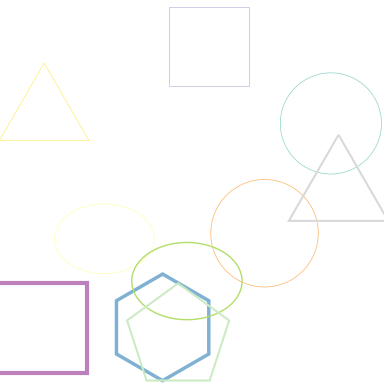[{"shape": "circle", "thickness": 0.5, "radius": 0.66, "center": [0.859, 0.679]}, {"shape": "oval", "thickness": 0.5, "radius": 0.65, "center": [0.271, 0.38]}, {"shape": "square", "thickness": 0.5, "radius": 0.52, "center": [0.544, 0.879]}, {"shape": "hexagon", "thickness": 2.5, "radius": 0.69, "center": [0.422, 0.15]}, {"shape": "circle", "thickness": 0.5, "radius": 0.7, "center": [0.687, 0.394]}, {"shape": "oval", "thickness": 1, "radius": 0.72, "center": [0.485, 0.27]}, {"shape": "triangle", "thickness": 1.5, "radius": 0.75, "center": [0.879, 0.501]}, {"shape": "square", "thickness": 3, "radius": 0.58, "center": [0.111, 0.149]}, {"shape": "pentagon", "thickness": 1.5, "radius": 0.7, "center": [0.463, 0.124]}, {"shape": "triangle", "thickness": 0.5, "radius": 0.67, "center": [0.115, 0.702]}]